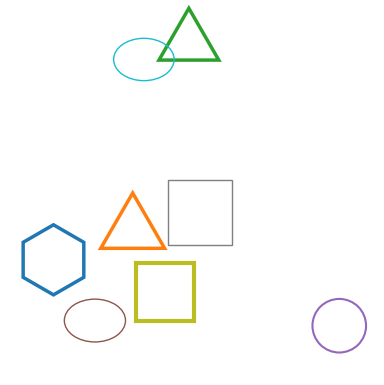[{"shape": "hexagon", "thickness": 2.5, "radius": 0.45, "center": [0.139, 0.325]}, {"shape": "triangle", "thickness": 2.5, "radius": 0.48, "center": [0.345, 0.403]}, {"shape": "triangle", "thickness": 2.5, "radius": 0.45, "center": [0.491, 0.889]}, {"shape": "circle", "thickness": 1.5, "radius": 0.35, "center": [0.881, 0.154]}, {"shape": "oval", "thickness": 1, "radius": 0.4, "center": [0.247, 0.167]}, {"shape": "square", "thickness": 1, "radius": 0.42, "center": [0.521, 0.448]}, {"shape": "square", "thickness": 3, "radius": 0.38, "center": [0.428, 0.241]}, {"shape": "oval", "thickness": 1, "radius": 0.39, "center": [0.374, 0.845]}]